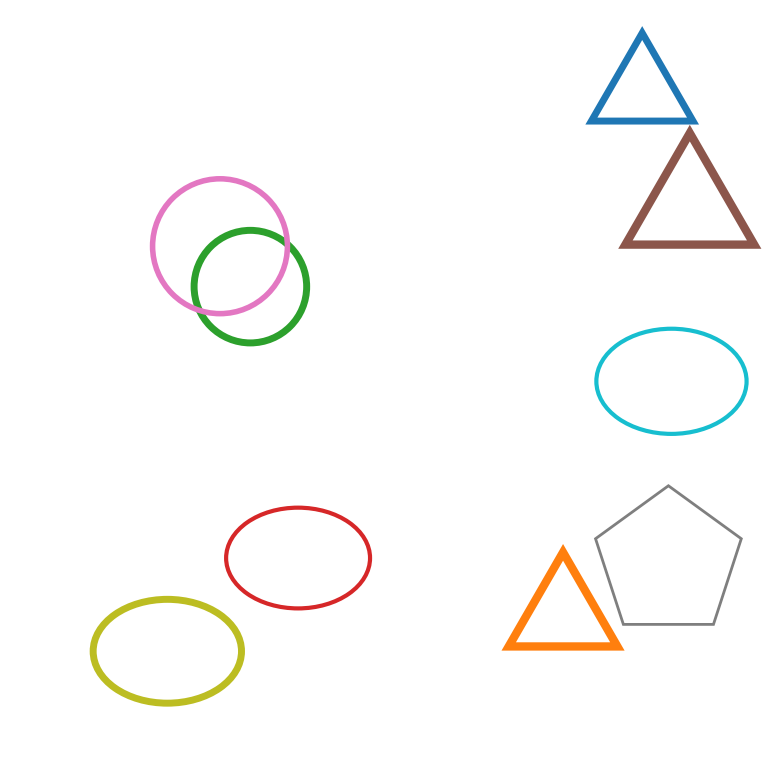[{"shape": "triangle", "thickness": 2.5, "radius": 0.38, "center": [0.834, 0.881]}, {"shape": "triangle", "thickness": 3, "radius": 0.41, "center": [0.731, 0.201]}, {"shape": "circle", "thickness": 2.5, "radius": 0.37, "center": [0.325, 0.628]}, {"shape": "oval", "thickness": 1.5, "radius": 0.47, "center": [0.387, 0.275]}, {"shape": "triangle", "thickness": 3, "radius": 0.48, "center": [0.896, 0.731]}, {"shape": "circle", "thickness": 2, "radius": 0.44, "center": [0.286, 0.68]}, {"shape": "pentagon", "thickness": 1, "radius": 0.5, "center": [0.868, 0.27]}, {"shape": "oval", "thickness": 2.5, "radius": 0.48, "center": [0.217, 0.154]}, {"shape": "oval", "thickness": 1.5, "radius": 0.49, "center": [0.872, 0.505]}]